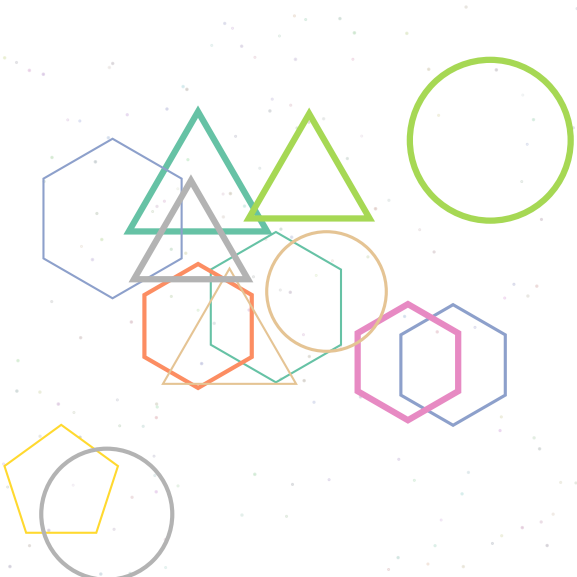[{"shape": "hexagon", "thickness": 1, "radius": 0.65, "center": [0.478, 0.467]}, {"shape": "triangle", "thickness": 3, "radius": 0.69, "center": [0.343, 0.668]}, {"shape": "hexagon", "thickness": 2, "radius": 0.54, "center": [0.343, 0.435]}, {"shape": "hexagon", "thickness": 1, "radius": 0.69, "center": [0.195, 0.621]}, {"shape": "hexagon", "thickness": 1.5, "radius": 0.52, "center": [0.785, 0.367]}, {"shape": "hexagon", "thickness": 3, "radius": 0.5, "center": [0.706, 0.372]}, {"shape": "circle", "thickness": 3, "radius": 0.7, "center": [0.849, 0.756]}, {"shape": "triangle", "thickness": 3, "radius": 0.6, "center": [0.535, 0.681]}, {"shape": "pentagon", "thickness": 1, "radius": 0.52, "center": [0.106, 0.16]}, {"shape": "circle", "thickness": 1.5, "radius": 0.52, "center": [0.565, 0.494]}, {"shape": "triangle", "thickness": 1, "radius": 0.67, "center": [0.397, 0.401]}, {"shape": "circle", "thickness": 2, "radius": 0.57, "center": [0.185, 0.109]}, {"shape": "triangle", "thickness": 3, "radius": 0.57, "center": [0.331, 0.573]}]